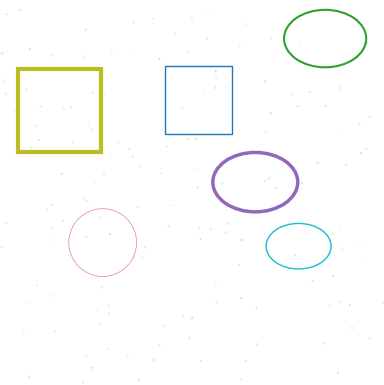[{"shape": "square", "thickness": 1, "radius": 0.44, "center": [0.517, 0.74]}, {"shape": "oval", "thickness": 1.5, "radius": 0.53, "center": [0.844, 0.9]}, {"shape": "oval", "thickness": 2.5, "radius": 0.55, "center": [0.663, 0.527]}, {"shape": "circle", "thickness": 0.5, "radius": 0.44, "center": [0.267, 0.37]}, {"shape": "square", "thickness": 3, "radius": 0.54, "center": [0.154, 0.713]}, {"shape": "oval", "thickness": 1, "radius": 0.42, "center": [0.776, 0.361]}]